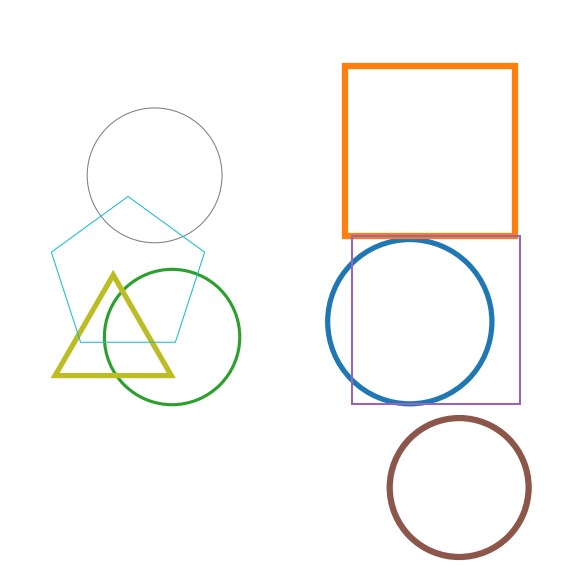[{"shape": "circle", "thickness": 2.5, "radius": 0.71, "center": [0.71, 0.442]}, {"shape": "square", "thickness": 3, "radius": 0.73, "center": [0.744, 0.737]}, {"shape": "circle", "thickness": 1.5, "radius": 0.59, "center": [0.298, 0.416]}, {"shape": "square", "thickness": 1, "radius": 0.73, "center": [0.756, 0.445]}, {"shape": "circle", "thickness": 3, "radius": 0.6, "center": [0.795, 0.155]}, {"shape": "circle", "thickness": 0.5, "radius": 0.58, "center": [0.268, 0.695]}, {"shape": "triangle", "thickness": 2.5, "radius": 0.58, "center": [0.196, 0.407]}, {"shape": "pentagon", "thickness": 0.5, "radius": 0.7, "center": [0.222, 0.519]}]